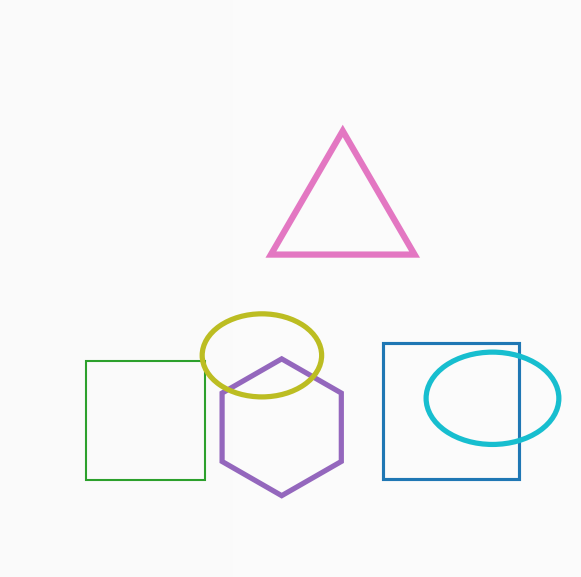[{"shape": "square", "thickness": 1.5, "radius": 0.59, "center": [0.776, 0.288]}, {"shape": "square", "thickness": 1, "radius": 0.51, "center": [0.25, 0.271]}, {"shape": "hexagon", "thickness": 2.5, "radius": 0.59, "center": [0.485, 0.259]}, {"shape": "triangle", "thickness": 3, "radius": 0.71, "center": [0.59, 0.63]}, {"shape": "oval", "thickness": 2.5, "radius": 0.51, "center": [0.451, 0.384]}, {"shape": "oval", "thickness": 2.5, "radius": 0.57, "center": [0.847, 0.309]}]